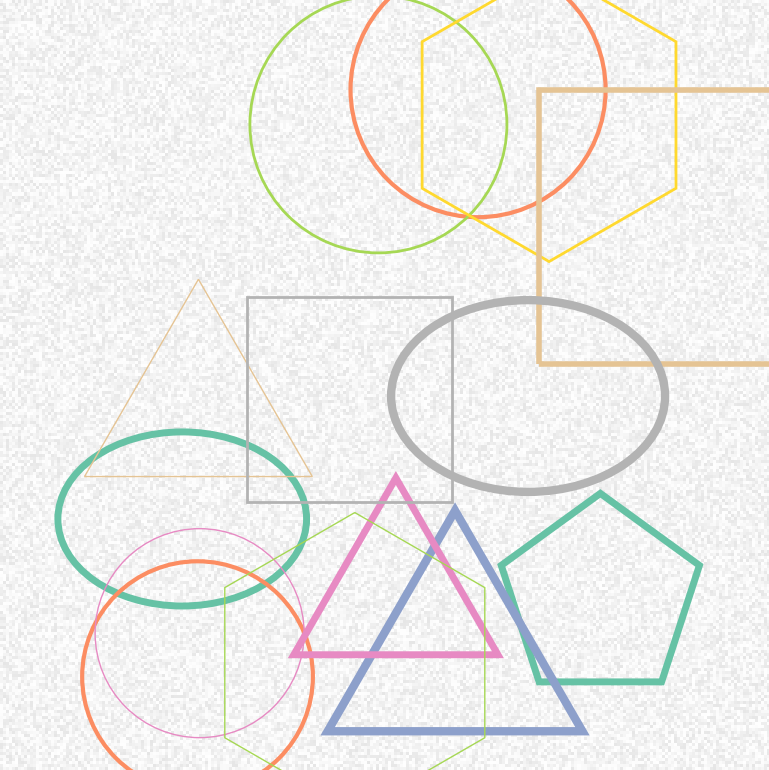[{"shape": "pentagon", "thickness": 2.5, "radius": 0.68, "center": [0.78, 0.224]}, {"shape": "oval", "thickness": 2.5, "radius": 0.81, "center": [0.237, 0.326]}, {"shape": "circle", "thickness": 1.5, "radius": 0.75, "center": [0.257, 0.121]}, {"shape": "circle", "thickness": 1.5, "radius": 0.83, "center": [0.621, 0.884]}, {"shape": "triangle", "thickness": 3, "radius": 0.96, "center": [0.591, 0.146]}, {"shape": "triangle", "thickness": 2.5, "radius": 0.77, "center": [0.514, 0.226]}, {"shape": "circle", "thickness": 0.5, "radius": 0.68, "center": [0.259, 0.178]}, {"shape": "circle", "thickness": 1, "radius": 0.83, "center": [0.491, 0.838]}, {"shape": "hexagon", "thickness": 0.5, "radius": 0.97, "center": [0.461, 0.139]}, {"shape": "hexagon", "thickness": 1, "radius": 0.95, "center": [0.713, 0.851]}, {"shape": "square", "thickness": 2, "radius": 0.89, "center": [0.878, 0.705]}, {"shape": "triangle", "thickness": 0.5, "radius": 0.85, "center": [0.258, 0.467]}, {"shape": "square", "thickness": 1, "radius": 0.67, "center": [0.454, 0.481]}, {"shape": "oval", "thickness": 3, "radius": 0.89, "center": [0.686, 0.486]}]